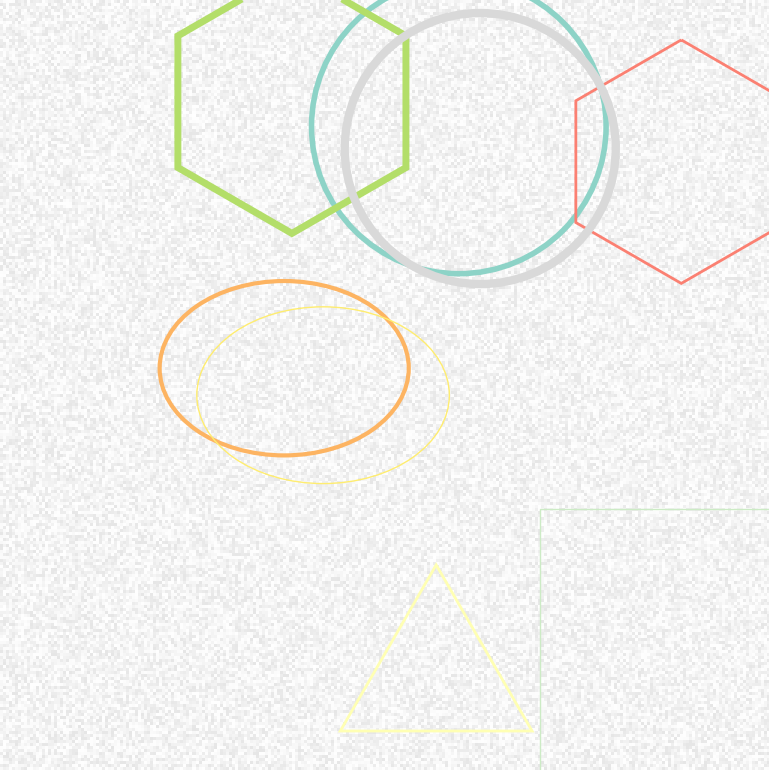[{"shape": "circle", "thickness": 2, "radius": 0.96, "center": [0.596, 0.836]}, {"shape": "triangle", "thickness": 1, "radius": 0.72, "center": [0.566, 0.123]}, {"shape": "hexagon", "thickness": 1, "radius": 0.79, "center": [0.885, 0.79]}, {"shape": "oval", "thickness": 1.5, "radius": 0.81, "center": [0.369, 0.522]}, {"shape": "hexagon", "thickness": 2.5, "radius": 0.86, "center": [0.379, 0.868]}, {"shape": "circle", "thickness": 3, "radius": 0.88, "center": [0.624, 0.807]}, {"shape": "square", "thickness": 0.5, "radius": 0.93, "center": [0.888, 0.152]}, {"shape": "oval", "thickness": 0.5, "radius": 0.82, "center": [0.42, 0.487]}]